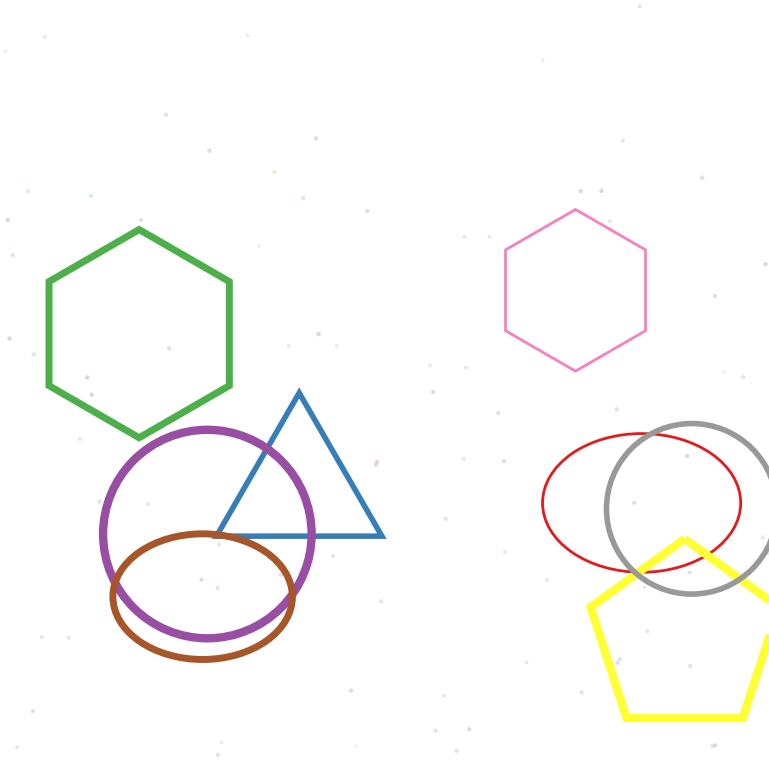[{"shape": "oval", "thickness": 1, "radius": 0.64, "center": [0.833, 0.347]}, {"shape": "triangle", "thickness": 2, "radius": 0.62, "center": [0.389, 0.366]}, {"shape": "hexagon", "thickness": 2.5, "radius": 0.68, "center": [0.181, 0.567]}, {"shape": "circle", "thickness": 3, "radius": 0.68, "center": [0.269, 0.306]}, {"shape": "pentagon", "thickness": 3, "radius": 0.64, "center": [0.889, 0.172]}, {"shape": "oval", "thickness": 2.5, "radius": 0.58, "center": [0.263, 0.225]}, {"shape": "hexagon", "thickness": 1, "radius": 0.52, "center": [0.747, 0.623]}, {"shape": "circle", "thickness": 2, "radius": 0.55, "center": [0.898, 0.339]}]